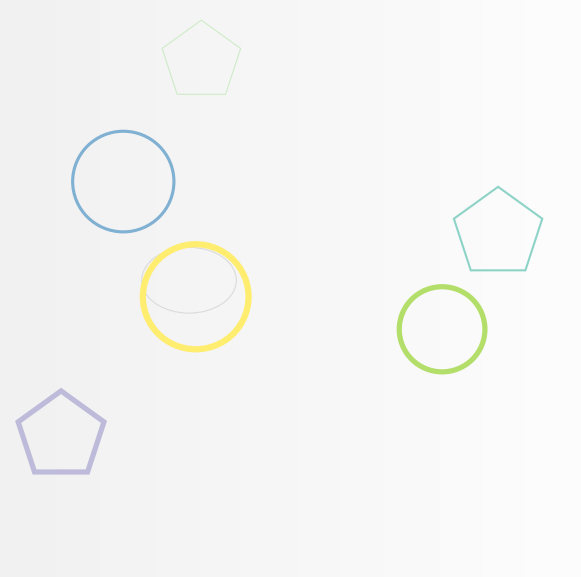[{"shape": "pentagon", "thickness": 1, "radius": 0.4, "center": [0.857, 0.596]}, {"shape": "pentagon", "thickness": 2.5, "radius": 0.39, "center": [0.105, 0.245]}, {"shape": "circle", "thickness": 1.5, "radius": 0.44, "center": [0.212, 0.685]}, {"shape": "circle", "thickness": 2.5, "radius": 0.37, "center": [0.761, 0.429]}, {"shape": "oval", "thickness": 0.5, "radius": 0.41, "center": [0.325, 0.514]}, {"shape": "pentagon", "thickness": 0.5, "radius": 0.35, "center": [0.346, 0.893]}, {"shape": "circle", "thickness": 3, "radius": 0.45, "center": [0.337, 0.485]}]